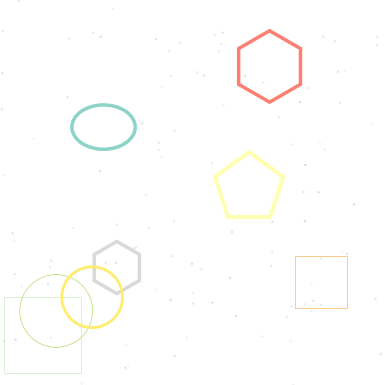[{"shape": "oval", "thickness": 2.5, "radius": 0.41, "center": [0.269, 0.67]}, {"shape": "pentagon", "thickness": 3, "radius": 0.47, "center": [0.647, 0.512]}, {"shape": "hexagon", "thickness": 2.5, "radius": 0.46, "center": [0.7, 0.827]}, {"shape": "square", "thickness": 0.5, "radius": 0.34, "center": [0.833, 0.267]}, {"shape": "circle", "thickness": 0.5, "radius": 0.47, "center": [0.146, 0.192]}, {"shape": "hexagon", "thickness": 2.5, "radius": 0.34, "center": [0.303, 0.305]}, {"shape": "square", "thickness": 0.5, "radius": 0.5, "center": [0.11, 0.13]}, {"shape": "circle", "thickness": 2, "radius": 0.39, "center": [0.239, 0.228]}]